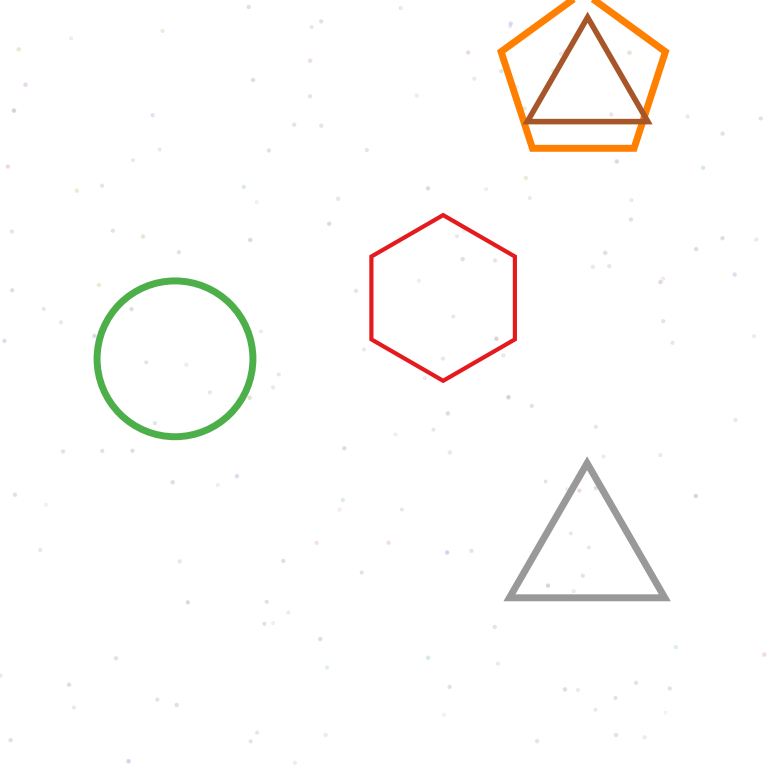[{"shape": "hexagon", "thickness": 1.5, "radius": 0.54, "center": [0.576, 0.613]}, {"shape": "circle", "thickness": 2.5, "radius": 0.51, "center": [0.227, 0.534]}, {"shape": "pentagon", "thickness": 2.5, "radius": 0.56, "center": [0.757, 0.898]}, {"shape": "triangle", "thickness": 2, "radius": 0.45, "center": [0.763, 0.887]}, {"shape": "triangle", "thickness": 2.5, "radius": 0.58, "center": [0.762, 0.282]}]